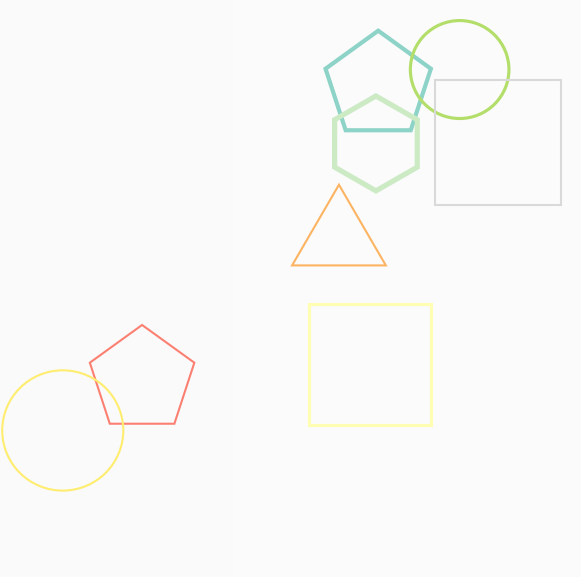[{"shape": "pentagon", "thickness": 2, "radius": 0.48, "center": [0.651, 0.851]}, {"shape": "square", "thickness": 1.5, "radius": 0.52, "center": [0.637, 0.369]}, {"shape": "pentagon", "thickness": 1, "radius": 0.47, "center": [0.244, 0.342]}, {"shape": "triangle", "thickness": 1, "radius": 0.47, "center": [0.583, 0.586]}, {"shape": "circle", "thickness": 1.5, "radius": 0.42, "center": [0.791, 0.879]}, {"shape": "square", "thickness": 1, "radius": 0.54, "center": [0.857, 0.752]}, {"shape": "hexagon", "thickness": 2.5, "radius": 0.41, "center": [0.647, 0.751]}, {"shape": "circle", "thickness": 1, "radius": 0.52, "center": [0.108, 0.254]}]